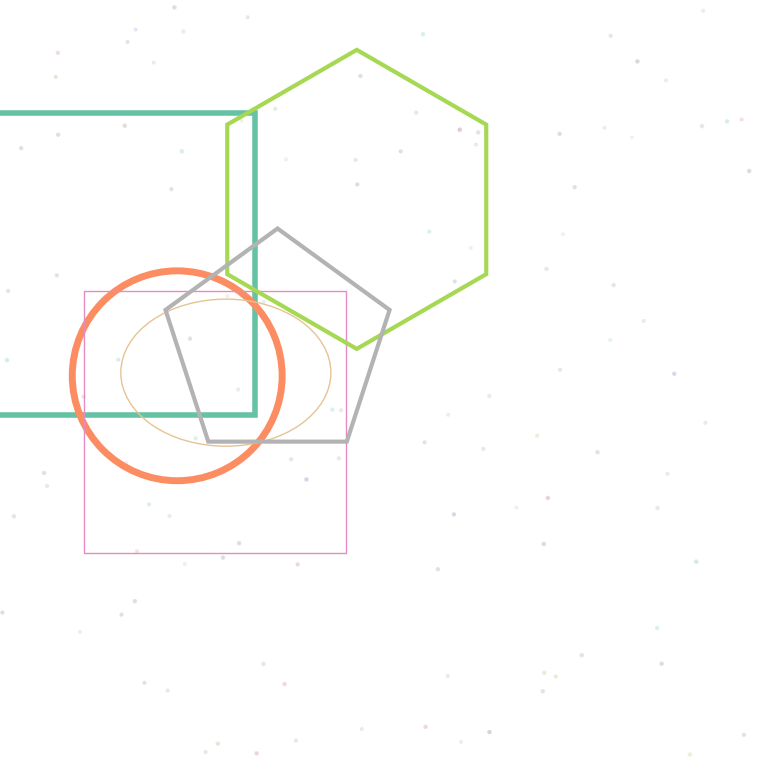[{"shape": "square", "thickness": 2, "radius": 0.98, "center": [0.135, 0.657]}, {"shape": "circle", "thickness": 2.5, "radius": 0.68, "center": [0.23, 0.512]}, {"shape": "square", "thickness": 0.5, "radius": 0.85, "center": [0.279, 0.452]}, {"shape": "hexagon", "thickness": 1.5, "radius": 0.97, "center": [0.463, 0.741]}, {"shape": "oval", "thickness": 0.5, "radius": 0.68, "center": [0.293, 0.516]}, {"shape": "pentagon", "thickness": 1.5, "radius": 0.76, "center": [0.36, 0.55]}]